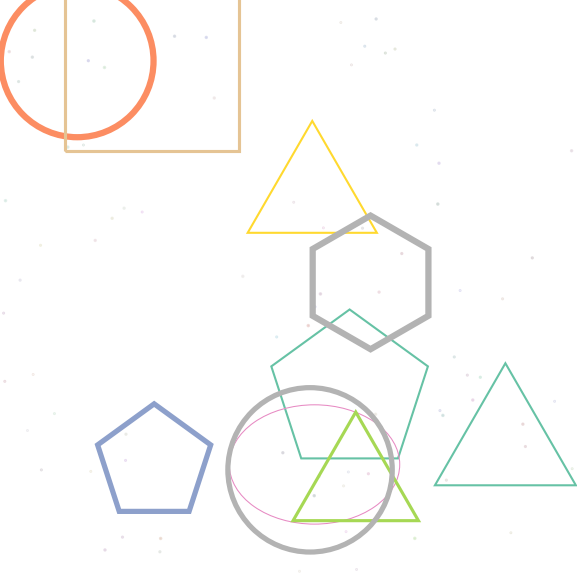[{"shape": "pentagon", "thickness": 1, "radius": 0.71, "center": [0.605, 0.321]}, {"shape": "triangle", "thickness": 1, "radius": 0.7, "center": [0.875, 0.229]}, {"shape": "circle", "thickness": 3, "radius": 0.66, "center": [0.134, 0.894]}, {"shape": "pentagon", "thickness": 2.5, "radius": 0.51, "center": [0.267, 0.197]}, {"shape": "oval", "thickness": 0.5, "radius": 0.74, "center": [0.545, 0.195]}, {"shape": "triangle", "thickness": 1.5, "radius": 0.63, "center": [0.616, 0.16]}, {"shape": "triangle", "thickness": 1, "radius": 0.65, "center": [0.541, 0.661]}, {"shape": "square", "thickness": 1.5, "radius": 0.75, "center": [0.263, 0.888]}, {"shape": "circle", "thickness": 2.5, "radius": 0.71, "center": [0.537, 0.186]}, {"shape": "hexagon", "thickness": 3, "radius": 0.58, "center": [0.642, 0.51]}]